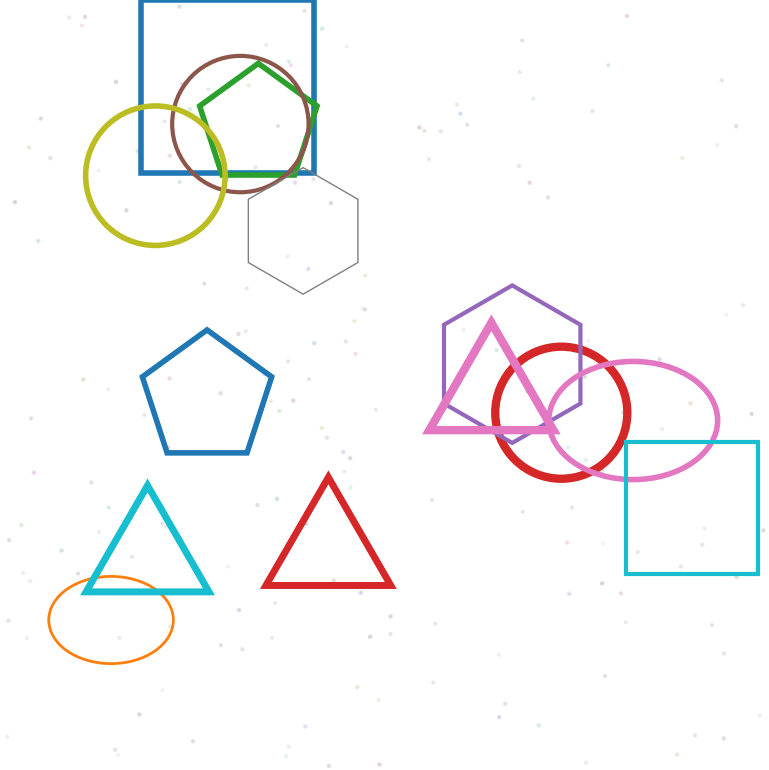[{"shape": "square", "thickness": 2, "radius": 0.56, "center": [0.296, 0.887]}, {"shape": "pentagon", "thickness": 2, "radius": 0.44, "center": [0.269, 0.483]}, {"shape": "oval", "thickness": 1, "radius": 0.4, "center": [0.144, 0.195]}, {"shape": "pentagon", "thickness": 2, "radius": 0.4, "center": [0.336, 0.838]}, {"shape": "triangle", "thickness": 2.5, "radius": 0.47, "center": [0.426, 0.286]}, {"shape": "circle", "thickness": 3, "radius": 0.43, "center": [0.729, 0.464]}, {"shape": "hexagon", "thickness": 1.5, "radius": 0.51, "center": [0.665, 0.527]}, {"shape": "circle", "thickness": 1.5, "radius": 0.44, "center": [0.312, 0.839]}, {"shape": "oval", "thickness": 2, "radius": 0.55, "center": [0.822, 0.454]}, {"shape": "triangle", "thickness": 3, "radius": 0.47, "center": [0.638, 0.488]}, {"shape": "hexagon", "thickness": 0.5, "radius": 0.41, "center": [0.394, 0.7]}, {"shape": "circle", "thickness": 2, "radius": 0.45, "center": [0.202, 0.772]}, {"shape": "square", "thickness": 1.5, "radius": 0.43, "center": [0.899, 0.34]}, {"shape": "triangle", "thickness": 2.5, "radius": 0.46, "center": [0.192, 0.277]}]